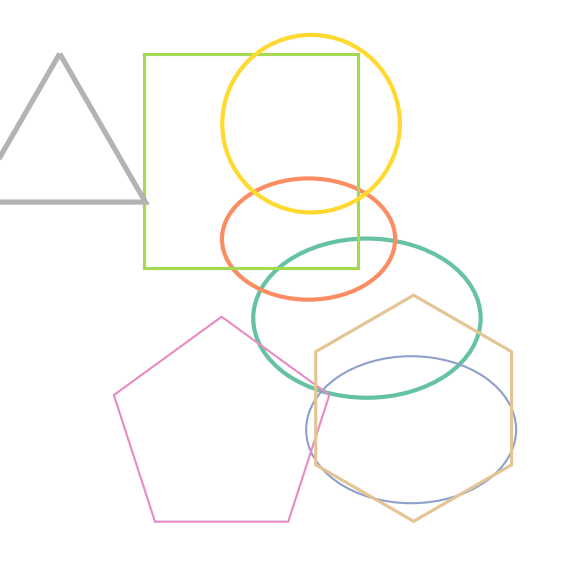[{"shape": "oval", "thickness": 2, "radius": 0.98, "center": [0.635, 0.448]}, {"shape": "oval", "thickness": 2, "radius": 0.75, "center": [0.534, 0.585]}, {"shape": "oval", "thickness": 1, "radius": 0.91, "center": [0.712, 0.255]}, {"shape": "pentagon", "thickness": 1, "radius": 0.98, "center": [0.384, 0.254]}, {"shape": "square", "thickness": 1.5, "radius": 0.93, "center": [0.434, 0.72]}, {"shape": "circle", "thickness": 2, "radius": 0.77, "center": [0.539, 0.785]}, {"shape": "hexagon", "thickness": 1.5, "radius": 0.98, "center": [0.716, 0.292]}, {"shape": "triangle", "thickness": 2.5, "radius": 0.86, "center": [0.103, 0.735]}]